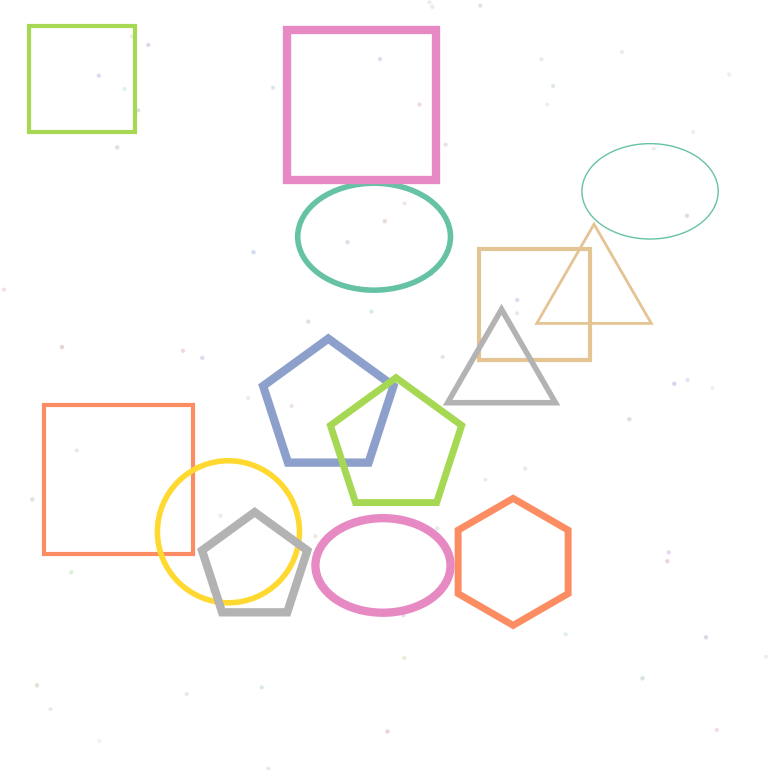[{"shape": "oval", "thickness": 2, "radius": 0.5, "center": [0.486, 0.693]}, {"shape": "oval", "thickness": 0.5, "radius": 0.44, "center": [0.844, 0.752]}, {"shape": "hexagon", "thickness": 2.5, "radius": 0.41, "center": [0.666, 0.27]}, {"shape": "square", "thickness": 1.5, "radius": 0.48, "center": [0.154, 0.377]}, {"shape": "pentagon", "thickness": 3, "radius": 0.44, "center": [0.426, 0.471]}, {"shape": "square", "thickness": 3, "radius": 0.48, "center": [0.47, 0.864]}, {"shape": "oval", "thickness": 3, "radius": 0.44, "center": [0.497, 0.266]}, {"shape": "pentagon", "thickness": 2.5, "radius": 0.45, "center": [0.514, 0.42]}, {"shape": "square", "thickness": 1.5, "radius": 0.34, "center": [0.107, 0.898]}, {"shape": "circle", "thickness": 2, "radius": 0.46, "center": [0.297, 0.309]}, {"shape": "triangle", "thickness": 1, "radius": 0.43, "center": [0.771, 0.623]}, {"shape": "square", "thickness": 1.5, "radius": 0.36, "center": [0.694, 0.604]}, {"shape": "triangle", "thickness": 2, "radius": 0.4, "center": [0.651, 0.517]}, {"shape": "pentagon", "thickness": 3, "radius": 0.36, "center": [0.331, 0.263]}]